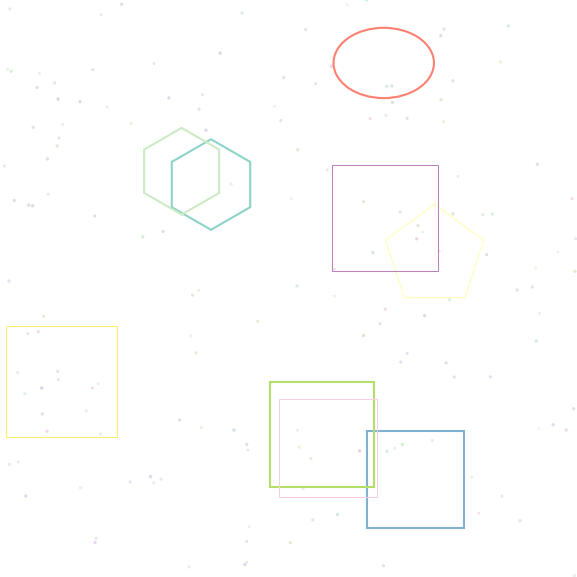[{"shape": "hexagon", "thickness": 1, "radius": 0.39, "center": [0.365, 0.68]}, {"shape": "pentagon", "thickness": 0.5, "radius": 0.45, "center": [0.752, 0.556]}, {"shape": "oval", "thickness": 1, "radius": 0.43, "center": [0.665, 0.89]}, {"shape": "square", "thickness": 1, "radius": 0.42, "center": [0.719, 0.169]}, {"shape": "square", "thickness": 1, "radius": 0.45, "center": [0.558, 0.247]}, {"shape": "square", "thickness": 0.5, "radius": 0.43, "center": [0.568, 0.223]}, {"shape": "square", "thickness": 0.5, "radius": 0.46, "center": [0.667, 0.621]}, {"shape": "hexagon", "thickness": 1, "radius": 0.38, "center": [0.315, 0.703]}, {"shape": "square", "thickness": 0.5, "radius": 0.48, "center": [0.107, 0.338]}]